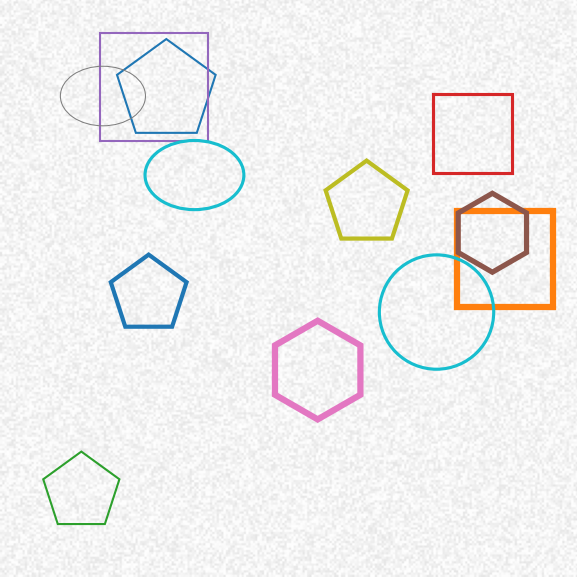[{"shape": "pentagon", "thickness": 1, "radius": 0.45, "center": [0.288, 0.842]}, {"shape": "pentagon", "thickness": 2, "radius": 0.34, "center": [0.257, 0.489]}, {"shape": "square", "thickness": 3, "radius": 0.41, "center": [0.874, 0.55]}, {"shape": "pentagon", "thickness": 1, "radius": 0.35, "center": [0.141, 0.148]}, {"shape": "square", "thickness": 1.5, "radius": 0.34, "center": [0.818, 0.767]}, {"shape": "square", "thickness": 1, "radius": 0.47, "center": [0.267, 0.849]}, {"shape": "hexagon", "thickness": 2.5, "radius": 0.34, "center": [0.853, 0.596]}, {"shape": "hexagon", "thickness": 3, "radius": 0.43, "center": [0.55, 0.358]}, {"shape": "oval", "thickness": 0.5, "radius": 0.37, "center": [0.178, 0.833]}, {"shape": "pentagon", "thickness": 2, "radius": 0.37, "center": [0.635, 0.646]}, {"shape": "oval", "thickness": 1.5, "radius": 0.43, "center": [0.337, 0.696]}, {"shape": "circle", "thickness": 1.5, "radius": 0.5, "center": [0.756, 0.459]}]